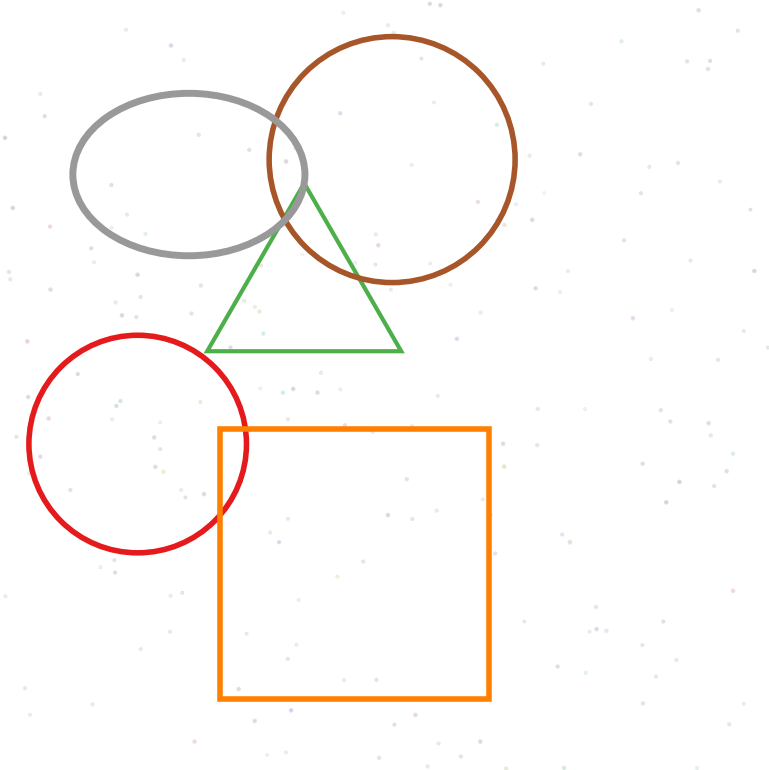[{"shape": "circle", "thickness": 2, "radius": 0.71, "center": [0.179, 0.423]}, {"shape": "triangle", "thickness": 1.5, "radius": 0.73, "center": [0.395, 0.617]}, {"shape": "square", "thickness": 2, "radius": 0.87, "center": [0.46, 0.268]}, {"shape": "circle", "thickness": 2, "radius": 0.8, "center": [0.509, 0.793]}, {"shape": "oval", "thickness": 2.5, "radius": 0.75, "center": [0.245, 0.773]}]